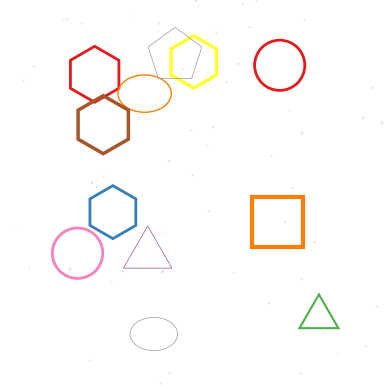[{"shape": "hexagon", "thickness": 2, "radius": 0.36, "center": [0.246, 0.807]}, {"shape": "circle", "thickness": 2, "radius": 0.33, "center": [0.726, 0.83]}, {"shape": "hexagon", "thickness": 2, "radius": 0.34, "center": [0.293, 0.449]}, {"shape": "triangle", "thickness": 1.5, "radius": 0.29, "center": [0.828, 0.177]}, {"shape": "triangle", "thickness": 0.5, "radius": 0.36, "center": [0.384, 0.34]}, {"shape": "oval", "thickness": 1, "radius": 0.35, "center": [0.376, 0.757]}, {"shape": "square", "thickness": 3, "radius": 0.33, "center": [0.721, 0.424]}, {"shape": "hexagon", "thickness": 2.5, "radius": 0.34, "center": [0.503, 0.839]}, {"shape": "hexagon", "thickness": 2.5, "radius": 0.38, "center": [0.268, 0.676]}, {"shape": "circle", "thickness": 2, "radius": 0.33, "center": [0.201, 0.342]}, {"shape": "oval", "thickness": 0.5, "radius": 0.31, "center": [0.399, 0.132]}, {"shape": "pentagon", "thickness": 0.5, "radius": 0.37, "center": [0.455, 0.856]}]